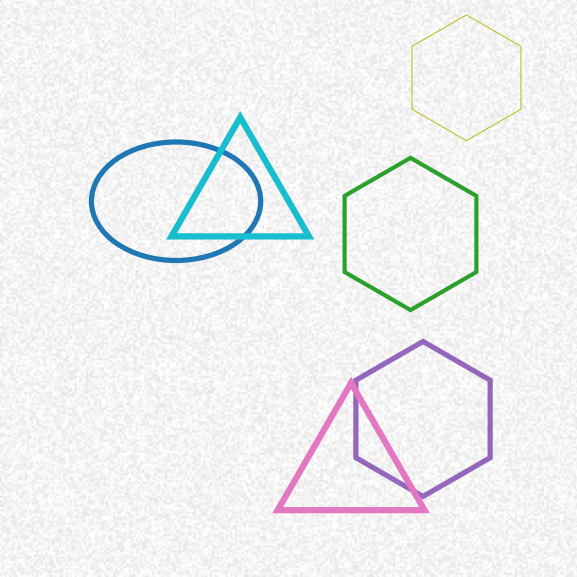[{"shape": "oval", "thickness": 2.5, "radius": 0.73, "center": [0.305, 0.651]}, {"shape": "hexagon", "thickness": 2, "radius": 0.66, "center": [0.711, 0.594]}, {"shape": "hexagon", "thickness": 2.5, "radius": 0.67, "center": [0.733, 0.274]}, {"shape": "triangle", "thickness": 3, "radius": 0.73, "center": [0.608, 0.189]}, {"shape": "hexagon", "thickness": 0.5, "radius": 0.54, "center": [0.808, 0.864]}, {"shape": "triangle", "thickness": 3, "radius": 0.69, "center": [0.416, 0.659]}]